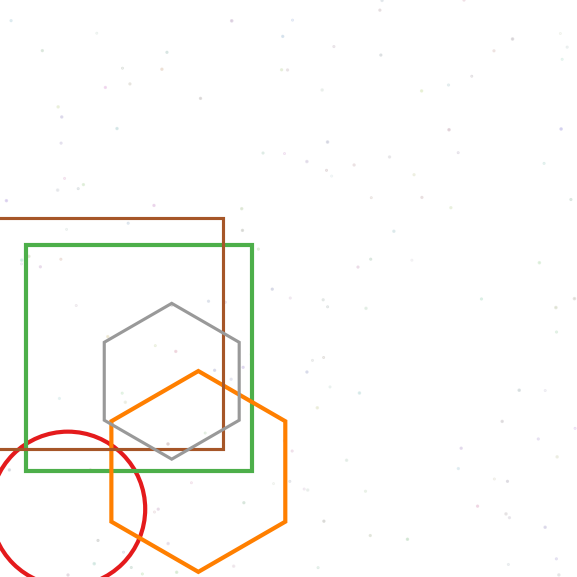[{"shape": "circle", "thickness": 2, "radius": 0.67, "center": [0.118, 0.118]}, {"shape": "square", "thickness": 2, "radius": 0.98, "center": [0.24, 0.38]}, {"shape": "hexagon", "thickness": 2, "radius": 0.87, "center": [0.343, 0.183]}, {"shape": "square", "thickness": 1.5, "radius": 1.0, "center": [0.186, 0.421]}, {"shape": "hexagon", "thickness": 1.5, "radius": 0.67, "center": [0.297, 0.339]}]